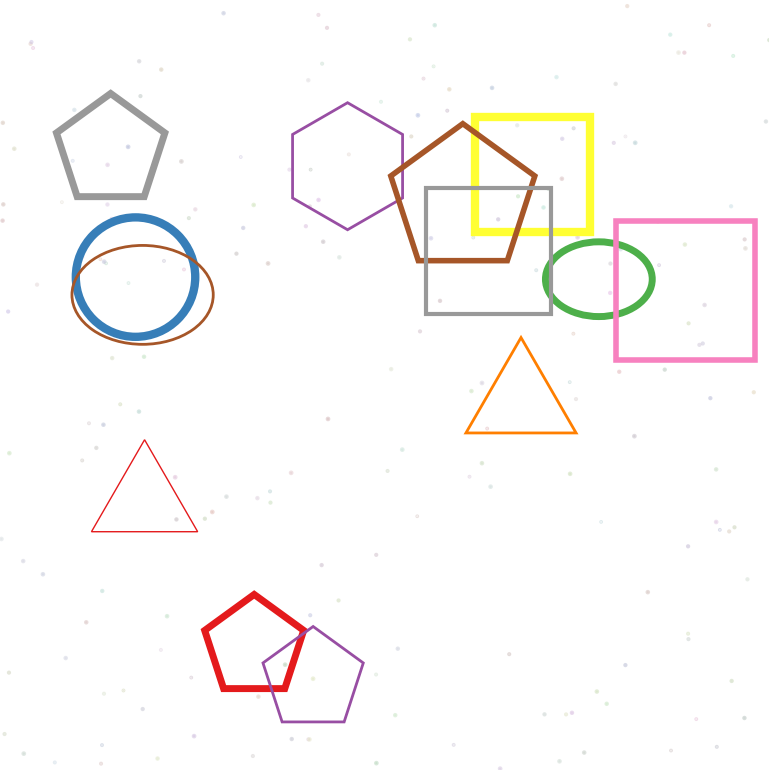[{"shape": "triangle", "thickness": 0.5, "radius": 0.4, "center": [0.188, 0.349]}, {"shape": "pentagon", "thickness": 2.5, "radius": 0.34, "center": [0.33, 0.16]}, {"shape": "circle", "thickness": 3, "radius": 0.39, "center": [0.176, 0.64]}, {"shape": "oval", "thickness": 2.5, "radius": 0.35, "center": [0.778, 0.637]}, {"shape": "hexagon", "thickness": 1, "radius": 0.41, "center": [0.451, 0.784]}, {"shape": "pentagon", "thickness": 1, "radius": 0.34, "center": [0.407, 0.118]}, {"shape": "triangle", "thickness": 1, "radius": 0.41, "center": [0.677, 0.479]}, {"shape": "square", "thickness": 3, "radius": 0.37, "center": [0.691, 0.773]}, {"shape": "pentagon", "thickness": 2, "radius": 0.49, "center": [0.601, 0.741]}, {"shape": "oval", "thickness": 1, "radius": 0.46, "center": [0.185, 0.617]}, {"shape": "square", "thickness": 2, "radius": 0.45, "center": [0.89, 0.623]}, {"shape": "pentagon", "thickness": 2.5, "radius": 0.37, "center": [0.144, 0.805]}, {"shape": "square", "thickness": 1.5, "radius": 0.41, "center": [0.635, 0.674]}]